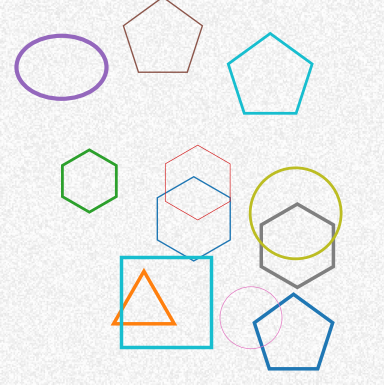[{"shape": "pentagon", "thickness": 2.5, "radius": 0.53, "center": [0.762, 0.129]}, {"shape": "hexagon", "thickness": 1, "radius": 0.55, "center": [0.503, 0.432]}, {"shape": "triangle", "thickness": 2.5, "radius": 0.46, "center": [0.374, 0.204]}, {"shape": "hexagon", "thickness": 2, "radius": 0.4, "center": [0.232, 0.53]}, {"shape": "hexagon", "thickness": 0.5, "radius": 0.49, "center": [0.514, 0.526]}, {"shape": "oval", "thickness": 3, "radius": 0.58, "center": [0.16, 0.825]}, {"shape": "pentagon", "thickness": 1, "radius": 0.54, "center": [0.423, 0.9]}, {"shape": "circle", "thickness": 0.5, "radius": 0.4, "center": [0.652, 0.175]}, {"shape": "hexagon", "thickness": 2.5, "radius": 0.54, "center": [0.772, 0.362]}, {"shape": "circle", "thickness": 2, "radius": 0.59, "center": [0.768, 0.446]}, {"shape": "square", "thickness": 2.5, "radius": 0.58, "center": [0.43, 0.216]}, {"shape": "pentagon", "thickness": 2, "radius": 0.57, "center": [0.702, 0.798]}]